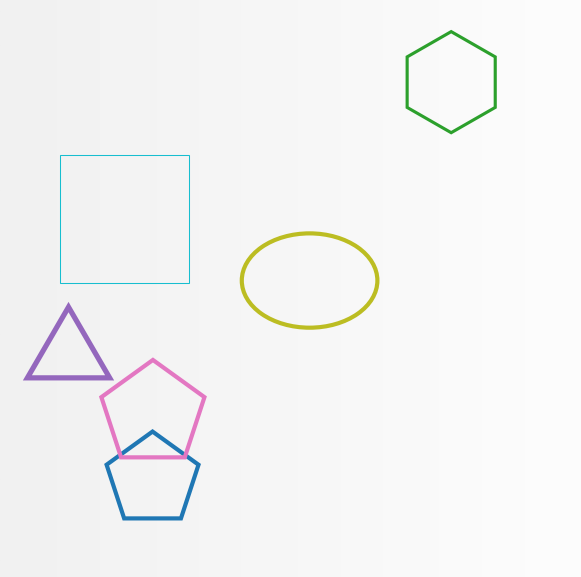[{"shape": "pentagon", "thickness": 2, "radius": 0.42, "center": [0.262, 0.169]}, {"shape": "hexagon", "thickness": 1.5, "radius": 0.44, "center": [0.776, 0.857]}, {"shape": "triangle", "thickness": 2.5, "radius": 0.41, "center": [0.118, 0.386]}, {"shape": "pentagon", "thickness": 2, "radius": 0.47, "center": [0.263, 0.283]}, {"shape": "oval", "thickness": 2, "radius": 0.58, "center": [0.533, 0.513]}, {"shape": "square", "thickness": 0.5, "radius": 0.55, "center": [0.214, 0.619]}]